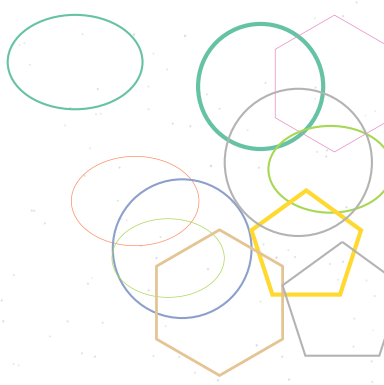[{"shape": "circle", "thickness": 3, "radius": 0.81, "center": [0.677, 0.775]}, {"shape": "oval", "thickness": 1.5, "radius": 0.88, "center": [0.195, 0.839]}, {"shape": "oval", "thickness": 0.5, "radius": 0.83, "center": [0.351, 0.478]}, {"shape": "circle", "thickness": 1.5, "radius": 0.9, "center": [0.473, 0.354]}, {"shape": "hexagon", "thickness": 0.5, "radius": 0.89, "center": [0.869, 0.783]}, {"shape": "oval", "thickness": 0.5, "radius": 0.73, "center": [0.437, 0.33]}, {"shape": "oval", "thickness": 1.5, "radius": 0.8, "center": [0.858, 0.56]}, {"shape": "pentagon", "thickness": 3, "radius": 0.75, "center": [0.795, 0.356]}, {"shape": "hexagon", "thickness": 2, "radius": 0.95, "center": [0.57, 0.214]}, {"shape": "circle", "thickness": 1.5, "radius": 0.96, "center": [0.775, 0.578]}, {"shape": "pentagon", "thickness": 1.5, "radius": 0.82, "center": [0.889, 0.208]}]